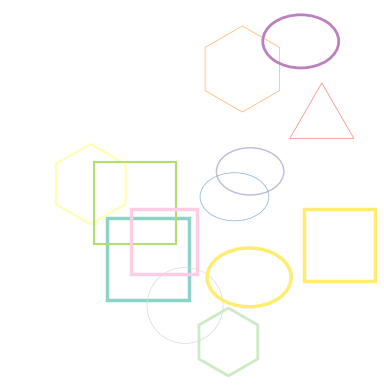[{"shape": "square", "thickness": 2.5, "radius": 0.53, "center": [0.385, 0.327]}, {"shape": "hexagon", "thickness": 1.5, "radius": 0.52, "center": [0.235, 0.522]}, {"shape": "oval", "thickness": 1, "radius": 0.44, "center": [0.65, 0.555]}, {"shape": "triangle", "thickness": 0.5, "radius": 0.48, "center": [0.836, 0.688]}, {"shape": "oval", "thickness": 0.5, "radius": 0.45, "center": [0.609, 0.489]}, {"shape": "hexagon", "thickness": 0.5, "radius": 0.56, "center": [0.63, 0.821]}, {"shape": "square", "thickness": 1.5, "radius": 0.53, "center": [0.351, 0.473]}, {"shape": "square", "thickness": 2.5, "radius": 0.43, "center": [0.426, 0.372]}, {"shape": "circle", "thickness": 0.5, "radius": 0.49, "center": [0.481, 0.207]}, {"shape": "oval", "thickness": 2, "radius": 0.49, "center": [0.781, 0.893]}, {"shape": "hexagon", "thickness": 2, "radius": 0.44, "center": [0.593, 0.112]}, {"shape": "oval", "thickness": 2.5, "radius": 0.55, "center": [0.647, 0.28]}, {"shape": "square", "thickness": 2.5, "radius": 0.46, "center": [0.882, 0.364]}]